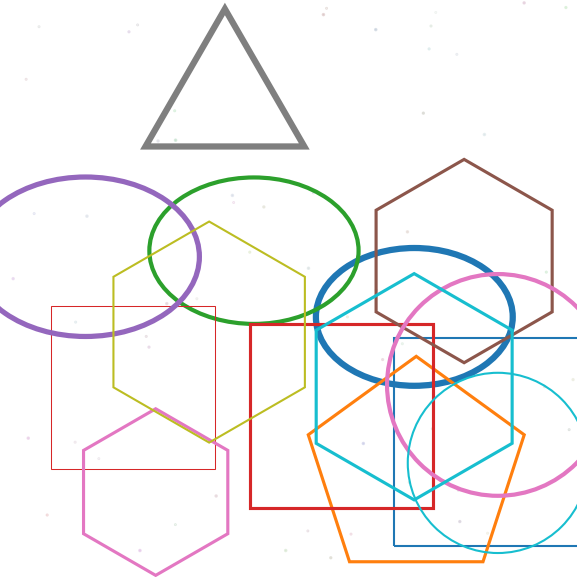[{"shape": "oval", "thickness": 3, "radius": 0.85, "center": [0.717, 0.45]}, {"shape": "square", "thickness": 1, "radius": 0.9, "center": [0.863, 0.233]}, {"shape": "pentagon", "thickness": 1.5, "radius": 0.98, "center": [0.721, 0.185]}, {"shape": "oval", "thickness": 2, "radius": 0.91, "center": [0.44, 0.565]}, {"shape": "square", "thickness": 0.5, "radius": 0.71, "center": [0.23, 0.328]}, {"shape": "square", "thickness": 1.5, "radius": 0.8, "center": [0.592, 0.278]}, {"shape": "oval", "thickness": 2.5, "radius": 0.99, "center": [0.148, 0.555]}, {"shape": "hexagon", "thickness": 1.5, "radius": 0.88, "center": [0.804, 0.547]}, {"shape": "hexagon", "thickness": 1.5, "radius": 0.72, "center": [0.27, 0.147]}, {"shape": "circle", "thickness": 2, "radius": 0.96, "center": [0.862, 0.333]}, {"shape": "triangle", "thickness": 3, "radius": 0.79, "center": [0.389, 0.825]}, {"shape": "hexagon", "thickness": 1, "radius": 0.96, "center": [0.362, 0.424]}, {"shape": "hexagon", "thickness": 1.5, "radius": 0.98, "center": [0.717, 0.329]}, {"shape": "circle", "thickness": 1, "radius": 0.78, "center": [0.862, 0.198]}]